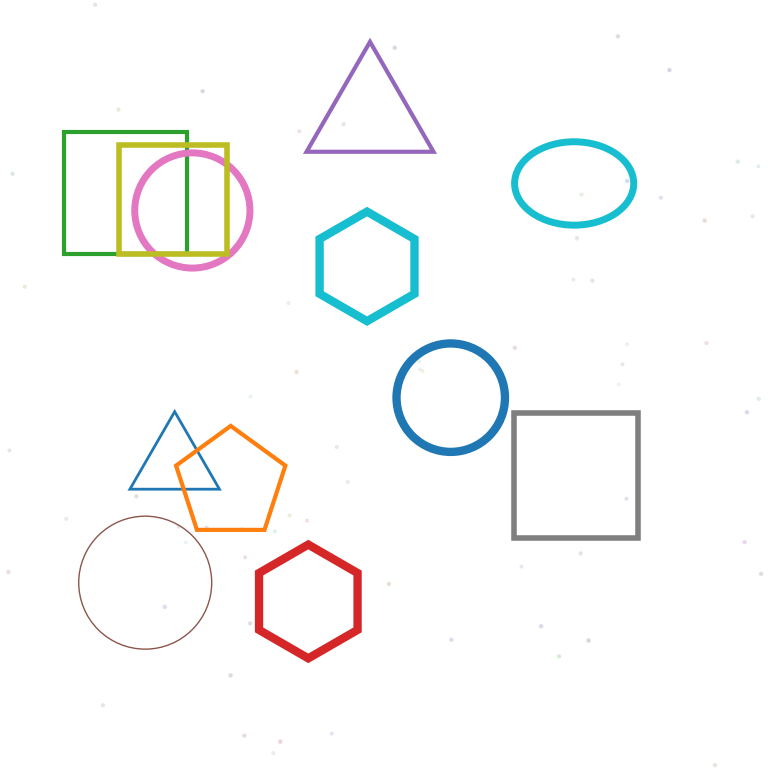[{"shape": "triangle", "thickness": 1, "radius": 0.34, "center": [0.227, 0.398]}, {"shape": "circle", "thickness": 3, "radius": 0.35, "center": [0.585, 0.484]}, {"shape": "pentagon", "thickness": 1.5, "radius": 0.37, "center": [0.3, 0.372]}, {"shape": "square", "thickness": 1.5, "radius": 0.4, "center": [0.163, 0.749]}, {"shape": "hexagon", "thickness": 3, "radius": 0.37, "center": [0.4, 0.219]}, {"shape": "triangle", "thickness": 1.5, "radius": 0.48, "center": [0.481, 0.85]}, {"shape": "circle", "thickness": 0.5, "radius": 0.43, "center": [0.189, 0.243]}, {"shape": "circle", "thickness": 2.5, "radius": 0.37, "center": [0.25, 0.727]}, {"shape": "square", "thickness": 2, "radius": 0.41, "center": [0.748, 0.383]}, {"shape": "square", "thickness": 2, "radius": 0.35, "center": [0.225, 0.741]}, {"shape": "hexagon", "thickness": 3, "radius": 0.36, "center": [0.477, 0.654]}, {"shape": "oval", "thickness": 2.5, "radius": 0.39, "center": [0.746, 0.762]}]